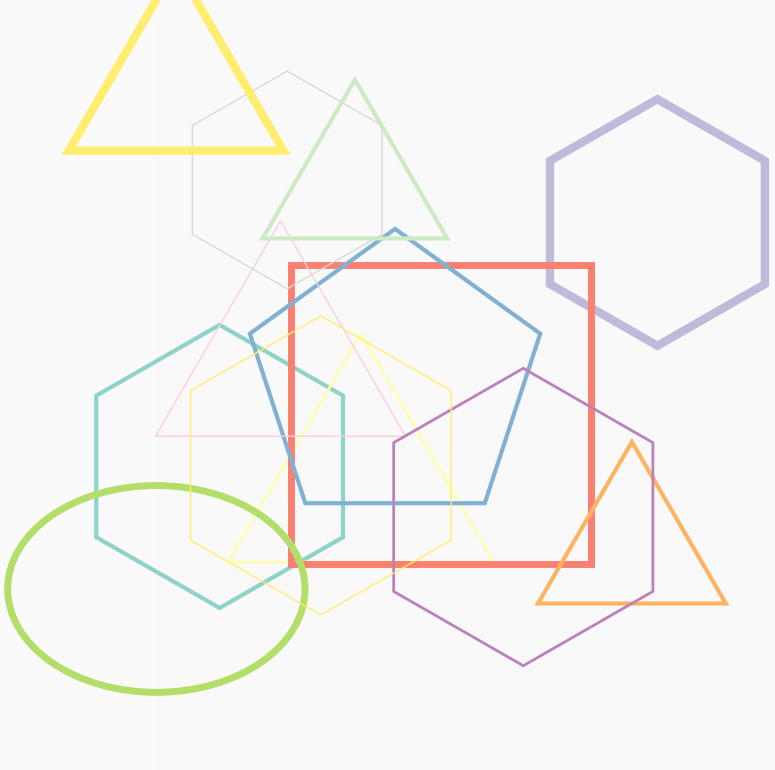[{"shape": "hexagon", "thickness": 1.5, "radius": 0.92, "center": [0.283, 0.394]}, {"shape": "triangle", "thickness": 1, "radius": 0.99, "center": [0.466, 0.369]}, {"shape": "hexagon", "thickness": 3, "radius": 0.8, "center": [0.848, 0.711]}, {"shape": "square", "thickness": 2.5, "radius": 0.97, "center": [0.569, 0.461]}, {"shape": "pentagon", "thickness": 1.5, "radius": 0.98, "center": [0.51, 0.506]}, {"shape": "triangle", "thickness": 1.5, "radius": 0.7, "center": [0.815, 0.286]}, {"shape": "oval", "thickness": 2.5, "radius": 0.96, "center": [0.202, 0.235]}, {"shape": "triangle", "thickness": 0.5, "radius": 0.93, "center": [0.362, 0.527]}, {"shape": "hexagon", "thickness": 0.5, "radius": 0.71, "center": [0.371, 0.766]}, {"shape": "hexagon", "thickness": 1, "radius": 0.97, "center": [0.675, 0.329]}, {"shape": "triangle", "thickness": 1.5, "radius": 0.69, "center": [0.458, 0.759]}, {"shape": "triangle", "thickness": 3, "radius": 0.8, "center": [0.227, 0.884]}, {"shape": "hexagon", "thickness": 0.5, "radius": 0.97, "center": [0.414, 0.396]}]